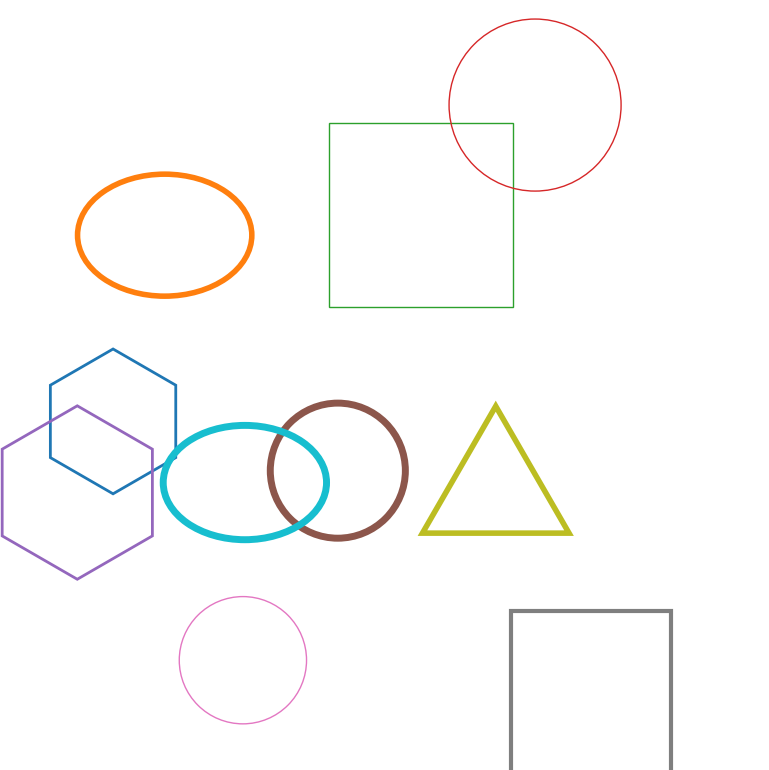[{"shape": "hexagon", "thickness": 1, "radius": 0.47, "center": [0.147, 0.453]}, {"shape": "oval", "thickness": 2, "radius": 0.57, "center": [0.214, 0.695]}, {"shape": "square", "thickness": 0.5, "radius": 0.6, "center": [0.547, 0.721]}, {"shape": "circle", "thickness": 0.5, "radius": 0.56, "center": [0.695, 0.864]}, {"shape": "hexagon", "thickness": 1, "radius": 0.56, "center": [0.1, 0.36]}, {"shape": "circle", "thickness": 2.5, "radius": 0.44, "center": [0.439, 0.389]}, {"shape": "circle", "thickness": 0.5, "radius": 0.41, "center": [0.315, 0.143]}, {"shape": "square", "thickness": 1.5, "radius": 0.52, "center": [0.768, 0.102]}, {"shape": "triangle", "thickness": 2, "radius": 0.55, "center": [0.644, 0.363]}, {"shape": "oval", "thickness": 2.5, "radius": 0.53, "center": [0.318, 0.373]}]